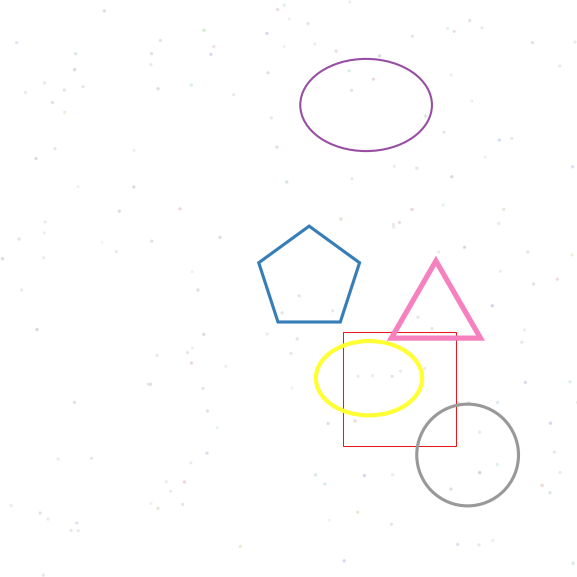[{"shape": "square", "thickness": 0.5, "radius": 0.49, "center": [0.692, 0.325]}, {"shape": "pentagon", "thickness": 1.5, "radius": 0.46, "center": [0.535, 0.516]}, {"shape": "oval", "thickness": 1, "radius": 0.57, "center": [0.634, 0.817]}, {"shape": "oval", "thickness": 2, "radius": 0.46, "center": [0.639, 0.344]}, {"shape": "triangle", "thickness": 2.5, "radius": 0.45, "center": [0.755, 0.458]}, {"shape": "circle", "thickness": 1.5, "radius": 0.44, "center": [0.81, 0.211]}]